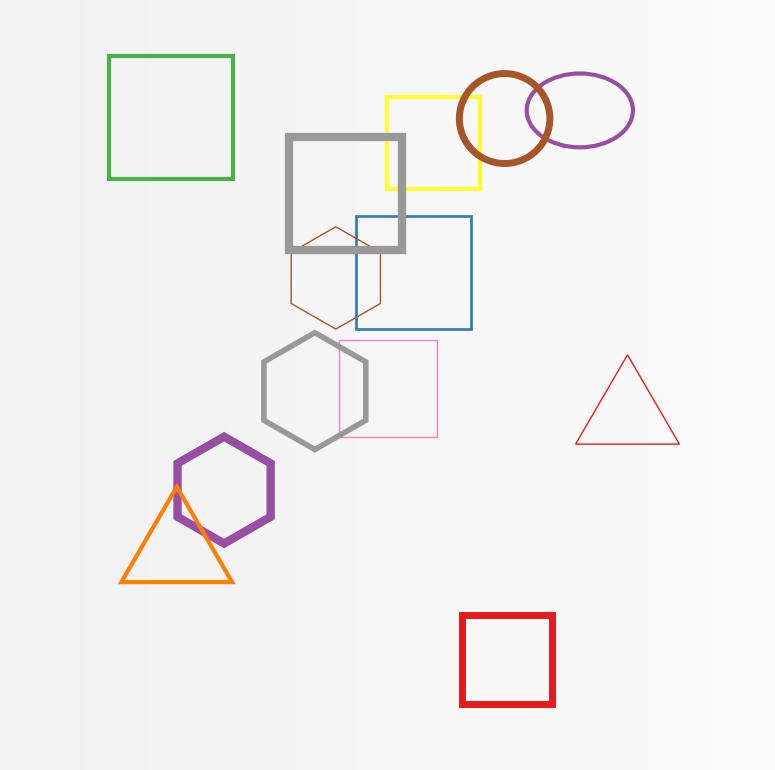[{"shape": "triangle", "thickness": 0.5, "radius": 0.39, "center": [0.81, 0.462]}, {"shape": "square", "thickness": 2.5, "radius": 0.29, "center": [0.654, 0.143]}, {"shape": "square", "thickness": 1, "radius": 0.37, "center": [0.534, 0.646]}, {"shape": "square", "thickness": 1.5, "radius": 0.4, "center": [0.22, 0.848]}, {"shape": "oval", "thickness": 1.5, "radius": 0.34, "center": [0.748, 0.857]}, {"shape": "hexagon", "thickness": 3, "radius": 0.35, "center": [0.289, 0.364]}, {"shape": "triangle", "thickness": 1.5, "radius": 0.41, "center": [0.228, 0.285]}, {"shape": "square", "thickness": 1.5, "radius": 0.3, "center": [0.559, 0.814]}, {"shape": "hexagon", "thickness": 0.5, "radius": 0.33, "center": [0.433, 0.639]}, {"shape": "circle", "thickness": 2.5, "radius": 0.29, "center": [0.651, 0.846]}, {"shape": "square", "thickness": 0.5, "radius": 0.32, "center": [0.501, 0.495]}, {"shape": "hexagon", "thickness": 2, "radius": 0.38, "center": [0.406, 0.492]}, {"shape": "square", "thickness": 3, "radius": 0.37, "center": [0.446, 0.749]}]